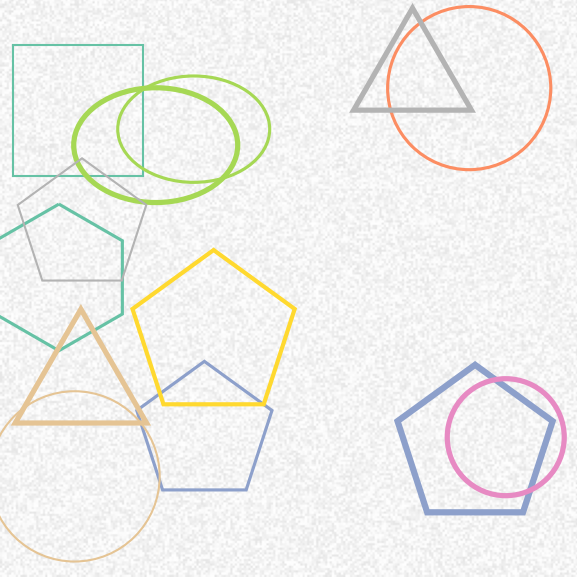[{"shape": "square", "thickness": 1, "radius": 0.56, "center": [0.135, 0.808]}, {"shape": "hexagon", "thickness": 1.5, "radius": 0.63, "center": [0.102, 0.519]}, {"shape": "circle", "thickness": 1.5, "radius": 0.71, "center": [0.812, 0.847]}, {"shape": "pentagon", "thickness": 3, "radius": 0.71, "center": [0.823, 0.226]}, {"shape": "pentagon", "thickness": 1.5, "radius": 0.62, "center": [0.354, 0.25]}, {"shape": "circle", "thickness": 2.5, "radius": 0.51, "center": [0.876, 0.242]}, {"shape": "oval", "thickness": 1.5, "radius": 0.66, "center": [0.335, 0.775]}, {"shape": "oval", "thickness": 2.5, "radius": 0.71, "center": [0.27, 0.748]}, {"shape": "pentagon", "thickness": 2, "radius": 0.74, "center": [0.37, 0.419]}, {"shape": "circle", "thickness": 1, "radius": 0.74, "center": [0.129, 0.174]}, {"shape": "triangle", "thickness": 2.5, "radius": 0.66, "center": [0.14, 0.332]}, {"shape": "pentagon", "thickness": 1, "radius": 0.59, "center": [0.142, 0.608]}, {"shape": "triangle", "thickness": 2.5, "radius": 0.59, "center": [0.714, 0.867]}]